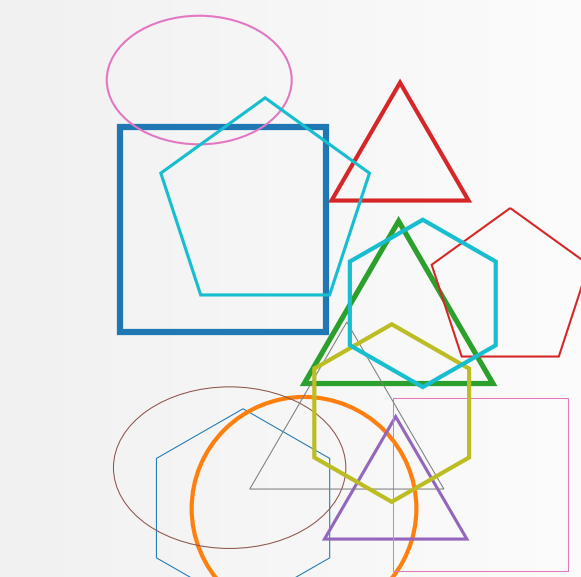[{"shape": "hexagon", "thickness": 0.5, "radius": 0.86, "center": [0.418, 0.119]}, {"shape": "square", "thickness": 3, "radius": 0.89, "center": [0.384, 0.602]}, {"shape": "circle", "thickness": 2, "radius": 0.97, "center": [0.523, 0.119]}, {"shape": "triangle", "thickness": 2.5, "radius": 0.94, "center": [0.686, 0.429]}, {"shape": "triangle", "thickness": 2, "radius": 0.68, "center": [0.688, 0.72]}, {"shape": "pentagon", "thickness": 1, "radius": 0.71, "center": [0.878, 0.497]}, {"shape": "triangle", "thickness": 1.5, "radius": 0.71, "center": [0.681, 0.136]}, {"shape": "oval", "thickness": 0.5, "radius": 1.0, "center": [0.395, 0.189]}, {"shape": "square", "thickness": 0.5, "radius": 0.75, "center": [0.826, 0.161]}, {"shape": "oval", "thickness": 1, "radius": 0.8, "center": [0.343, 0.861]}, {"shape": "triangle", "thickness": 0.5, "radius": 0.96, "center": [0.597, 0.249]}, {"shape": "hexagon", "thickness": 2, "radius": 0.77, "center": [0.674, 0.284]}, {"shape": "pentagon", "thickness": 1.5, "radius": 0.94, "center": [0.456, 0.641]}, {"shape": "hexagon", "thickness": 2, "radius": 0.72, "center": [0.727, 0.474]}]